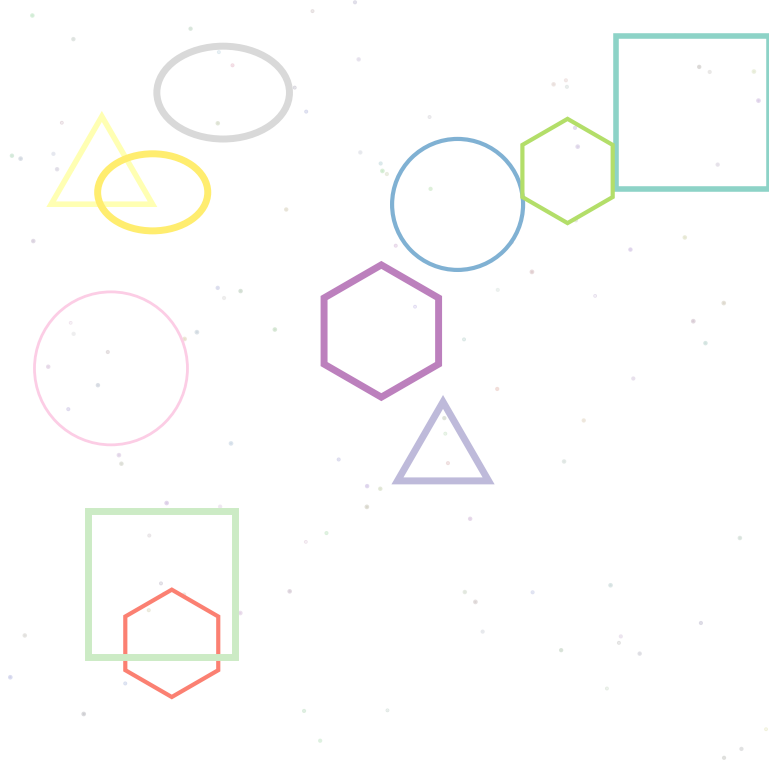[{"shape": "square", "thickness": 2, "radius": 0.5, "center": [0.9, 0.854]}, {"shape": "triangle", "thickness": 2, "radius": 0.38, "center": [0.132, 0.773]}, {"shape": "triangle", "thickness": 2.5, "radius": 0.34, "center": [0.575, 0.41]}, {"shape": "hexagon", "thickness": 1.5, "radius": 0.35, "center": [0.223, 0.164]}, {"shape": "circle", "thickness": 1.5, "radius": 0.43, "center": [0.594, 0.735]}, {"shape": "hexagon", "thickness": 1.5, "radius": 0.34, "center": [0.737, 0.778]}, {"shape": "circle", "thickness": 1, "radius": 0.5, "center": [0.144, 0.522]}, {"shape": "oval", "thickness": 2.5, "radius": 0.43, "center": [0.29, 0.88]}, {"shape": "hexagon", "thickness": 2.5, "radius": 0.43, "center": [0.495, 0.57]}, {"shape": "square", "thickness": 2.5, "radius": 0.47, "center": [0.21, 0.241]}, {"shape": "oval", "thickness": 2.5, "radius": 0.36, "center": [0.198, 0.75]}]